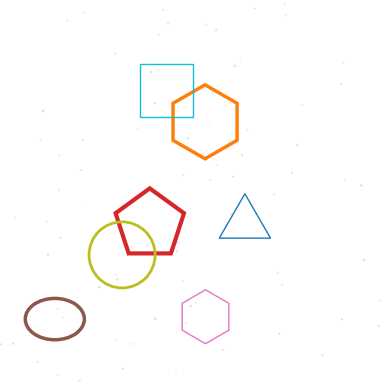[{"shape": "triangle", "thickness": 1, "radius": 0.38, "center": [0.636, 0.42]}, {"shape": "hexagon", "thickness": 2.5, "radius": 0.48, "center": [0.533, 0.684]}, {"shape": "pentagon", "thickness": 3, "radius": 0.47, "center": [0.389, 0.417]}, {"shape": "oval", "thickness": 2.5, "radius": 0.38, "center": [0.142, 0.171]}, {"shape": "hexagon", "thickness": 1, "radius": 0.35, "center": [0.534, 0.177]}, {"shape": "circle", "thickness": 2, "radius": 0.43, "center": [0.317, 0.338]}, {"shape": "square", "thickness": 1, "radius": 0.34, "center": [0.433, 0.764]}]